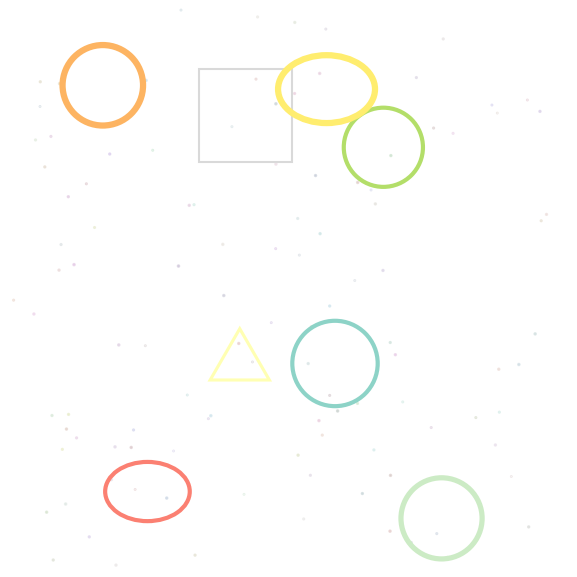[{"shape": "circle", "thickness": 2, "radius": 0.37, "center": [0.58, 0.37]}, {"shape": "triangle", "thickness": 1.5, "radius": 0.3, "center": [0.415, 0.371]}, {"shape": "oval", "thickness": 2, "radius": 0.37, "center": [0.255, 0.148]}, {"shape": "circle", "thickness": 3, "radius": 0.35, "center": [0.178, 0.851]}, {"shape": "circle", "thickness": 2, "radius": 0.34, "center": [0.664, 0.744]}, {"shape": "square", "thickness": 1, "radius": 0.4, "center": [0.425, 0.799]}, {"shape": "circle", "thickness": 2.5, "radius": 0.35, "center": [0.765, 0.102]}, {"shape": "oval", "thickness": 3, "radius": 0.42, "center": [0.565, 0.845]}]